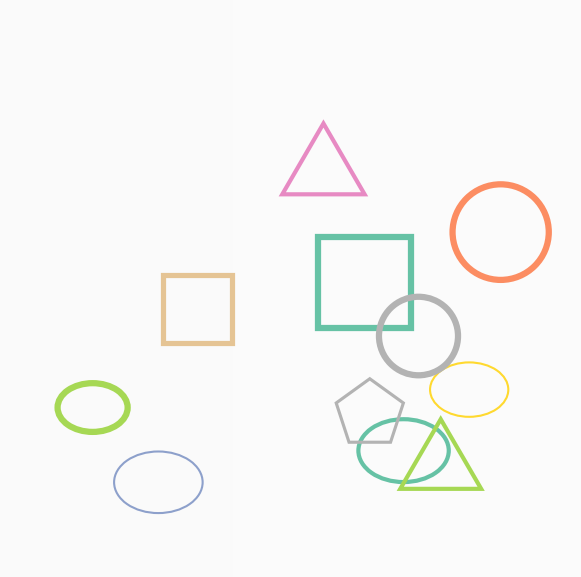[{"shape": "oval", "thickness": 2, "radius": 0.39, "center": [0.694, 0.219]}, {"shape": "square", "thickness": 3, "radius": 0.4, "center": [0.627, 0.51]}, {"shape": "circle", "thickness": 3, "radius": 0.41, "center": [0.861, 0.597]}, {"shape": "oval", "thickness": 1, "radius": 0.38, "center": [0.272, 0.164]}, {"shape": "triangle", "thickness": 2, "radius": 0.41, "center": [0.556, 0.704]}, {"shape": "oval", "thickness": 3, "radius": 0.3, "center": [0.159, 0.293]}, {"shape": "triangle", "thickness": 2, "radius": 0.4, "center": [0.758, 0.193]}, {"shape": "oval", "thickness": 1, "radius": 0.34, "center": [0.807, 0.324]}, {"shape": "square", "thickness": 2.5, "radius": 0.3, "center": [0.34, 0.464]}, {"shape": "pentagon", "thickness": 1.5, "radius": 0.3, "center": [0.636, 0.283]}, {"shape": "circle", "thickness": 3, "radius": 0.34, "center": [0.72, 0.417]}]